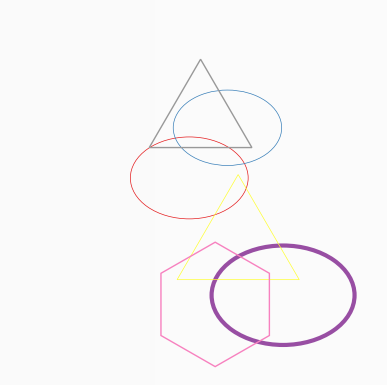[{"shape": "oval", "thickness": 0.5, "radius": 0.76, "center": [0.488, 0.538]}, {"shape": "oval", "thickness": 0.5, "radius": 0.7, "center": [0.587, 0.668]}, {"shape": "oval", "thickness": 3, "radius": 0.92, "center": [0.731, 0.233]}, {"shape": "triangle", "thickness": 0.5, "radius": 0.91, "center": [0.615, 0.365]}, {"shape": "hexagon", "thickness": 1, "radius": 0.81, "center": [0.555, 0.209]}, {"shape": "triangle", "thickness": 1, "radius": 0.76, "center": [0.518, 0.693]}]